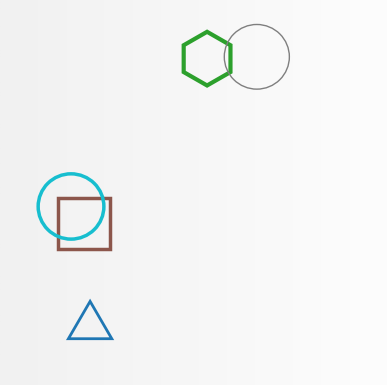[{"shape": "triangle", "thickness": 2, "radius": 0.32, "center": [0.233, 0.153]}, {"shape": "hexagon", "thickness": 3, "radius": 0.35, "center": [0.534, 0.848]}, {"shape": "square", "thickness": 2.5, "radius": 0.34, "center": [0.216, 0.42]}, {"shape": "circle", "thickness": 1, "radius": 0.42, "center": [0.663, 0.852]}, {"shape": "circle", "thickness": 2.5, "radius": 0.42, "center": [0.183, 0.464]}]